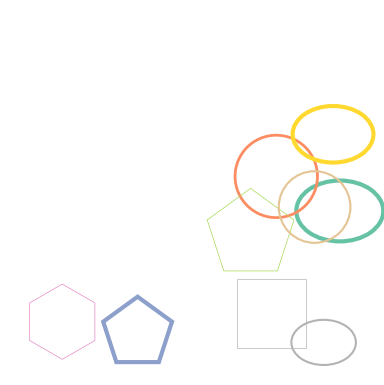[{"shape": "oval", "thickness": 3, "radius": 0.56, "center": [0.883, 0.452]}, {"shape": "circle", "thickness": 2, "radius": 0.54, "center": [0.718, 0.542]}, {"shape": "pentagon", "thickness": 3, "radius": 0.47, "center": [0.357, 0.135]}, {"shape": "hexagon", "thickness": 0.5, "radius": 0.49, "center": [0.162, 0.164]}, {"shape": "pentagon", "thickness": 0.5, "radius": 0.59, "center": [0.651, 0.392]}, {"shape": "oval", "thickness": 3, "radius": 0.52, "center": [0.865, 0.651]}, {"shape": "circle", "thickness": 1.5, "radius": 0.47, "center": [0.817, 0.462]}, {"shape": "oval", "thickness": 1.5, "radius": 0.42, "center": [0.841, 0.111]}, {"shape": "square", "thickness": 0.5, "radius": 0.45, "center": [0.705, 0.185]}]